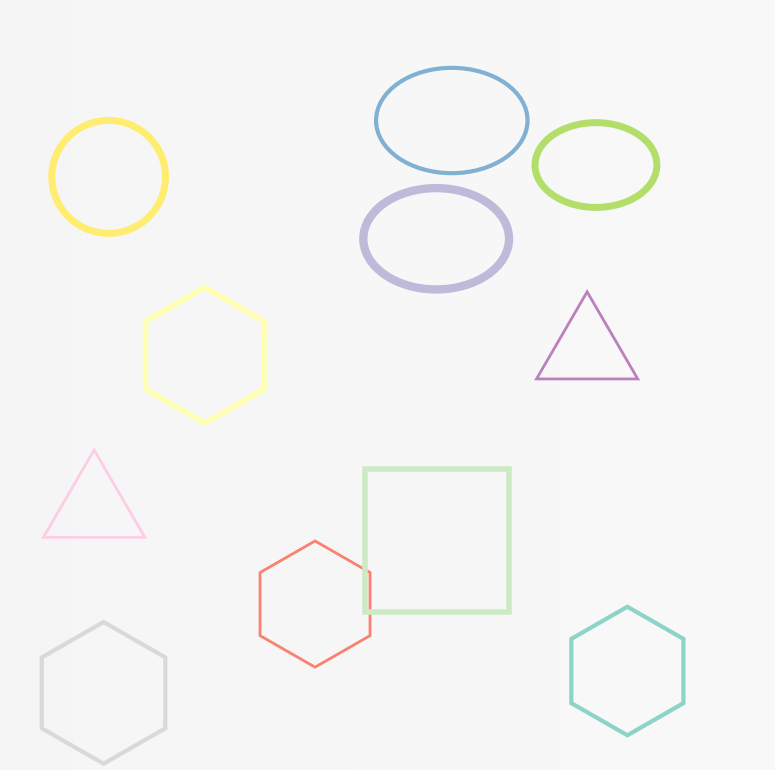[{"shape": "hexagon", "thickness": 1.5, "radius": 0.42, "center": [0.81, 0.129]}, {"shape": "hexagon", "thickness": 2, "radius": 0.44, "center": [0.264, 0.539]}, {"shape": "oval", "thickness": 3, "radius": 0.47, "center": [0.563, 0.69]}, {"shape": "hexagon", "thickness": 1, "radius": 0.41, "center": [0.407, 0.215]}, {"shape": "oval", "thickness": 1.5, "radius": 0.49, "center": [0.583, 0.843]}, {"shape": "oval", "thickness": 2.5, "radius": 0.39, "center": [0.769, 0.786]}, {"shape": "triangle", "thickness": 1, "radius": 0.38, "center": [0.121, 0.34]}, {"shape": "hexagon", "thickness": 1.5, "radius": 0.46, "center": [0.134, 0.1]}, {"shape": "triangle", "thickness": 1, "radius": 0.38, "center": [0.758, 0.546]}, {"shape": "square", "thickness": 2, "radius": 0.46, "center": [0.563, 0.298]}, {"shape": "circle", "thickness": 2.5, "radius": 0.37, "center": [0.14, 0.77]}]